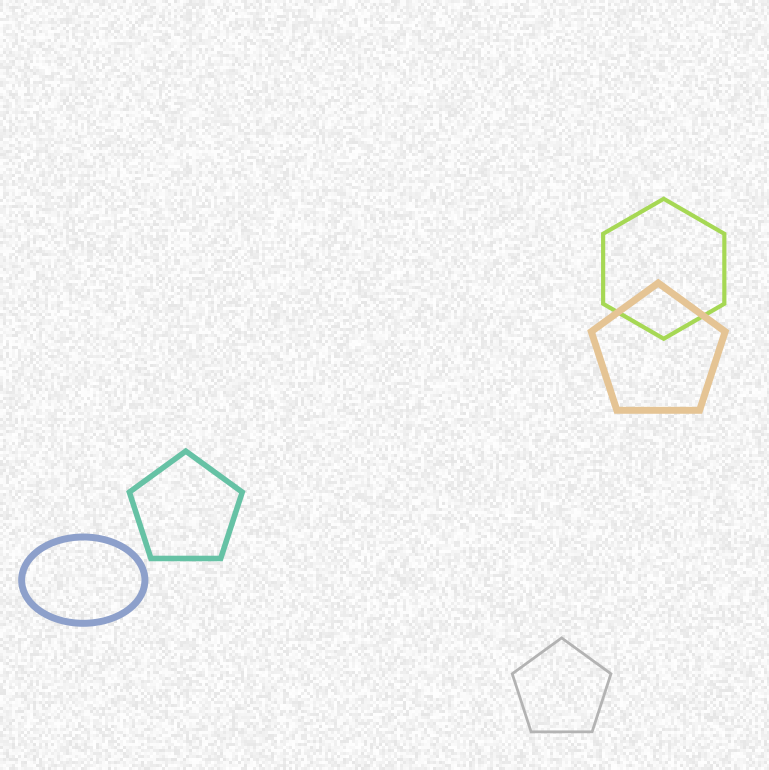[{"shape": "pentagon", "thickness": 2, "radius": 0.39, "center": [0.241, 0.337]}, {"shape": "oval", "thickness": 2.5, "radius": 0.4, "center": [0.108, 0.247]}, {"shape": "hexagon", "thickness": 1.5, "radius": 0.45, "center": [0.862, 0.651]}, {"shape": "pentagon", "thickness": 2.5, "radius": 0.46, "center": [0.855, 0.541]}, {"shape": "pentagon", "thickness": 1, "radius": 0.34, "center": [0.729, 0.104]}]